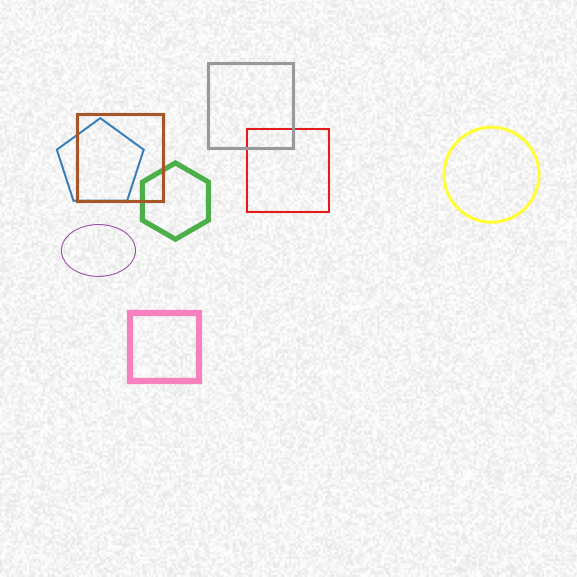[{"shape": "square", "thickness": 1, "radius": 0.36, "center": [0.499, 0.704]}, {"shape": "pentagon", "thickness": 1, "radius": 0.4, "center": [0.174, 0.716]}, {"shape": "hexagon", "thickness": 2.5, "radius": 0.33, "center": [0.304, 0.651]}, {"shape": "oval", "thickness": 0.5, "radius": 0.32, "center": [0.17, 0.565]}, {"shape": "circle", "thickness": 1.5, "radius": 0.41, "center": [0.851, 0.697]}, {"shape": "square", "thickness": 1.5, "radius": 0.37, "center": [0.207, 0.726]}, {"shape": "square", "thickness": 3, "radius": 0.3, "center": [0.285, 0.398]}, {"shape": "square", "thickness": 1.5, "radius": 0.37, "center": [0.433, 0.817]}]